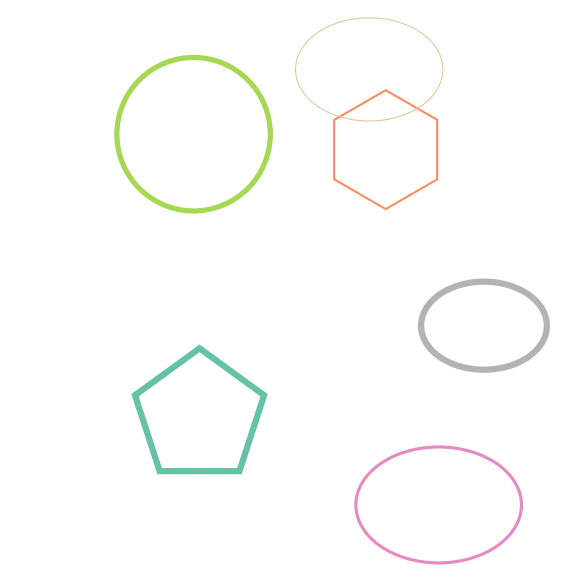[{"shape": "pentagon", "thickness": 3, "radius": 0.59, "center": [0.346, 0.278]}, {"shape": "hexagon", "thickness": 1, "radius": 0.51, "center": [0.668, 0.74]}, {"shape": "oval", "thickness": 1.5, "radius": 0.72, "center": [0.76, 0.125]}, {"shape": "circle", "thickness": 2.5, "radius": 0.66, "center": [0.335, 0.767]}, {"shape": "oval", "thickness": 0.5, "radius": 0.64, "center": [0.639, 0.879]}, {"shape": "oval", "thickness": 3, "radius": 0.54, "center": [0.838, 0.435]}]